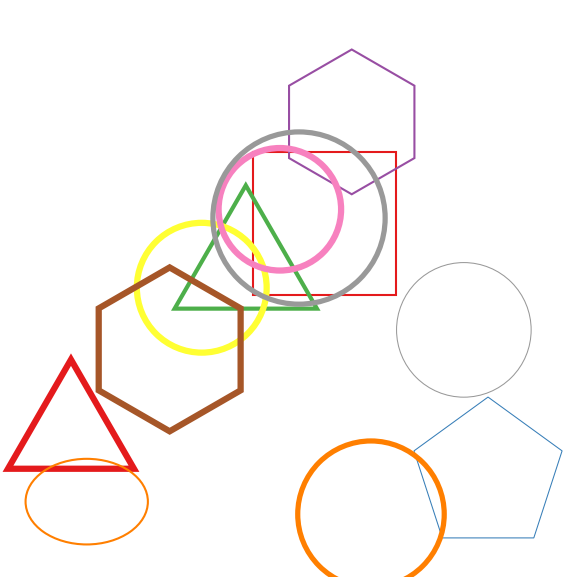[{"shape": "square", "thickness": 1, "radius": 0.62, "center": [0.562, 0.612]}, {"shape": "triangle", "thickness": 3, "radius": 0.63, "center": [0.123, 0.25]}, {"shape": "pentagon", "thickness": 0.5, "radius": 0.67, "center": [0.845, 0.177]}, {"shape": "triangle", "thickness": 2, "radius": 0.71, "center": [0.426, 0.536]}, {"shape": "hexagon", "thickness": 1, "radius": 0.63, "center": [0.609, 0.788]}, {"shape": "oval", "thickness": 1, "radius": 0.53, "center": [0.15, 0.13]}, {"shape": "circle", "thickness": 2.5, "radius": 0.63, "center": [0.642, 0.109]}, {"shape": "circle", "thickness": 3, "radius": 0.56, "center": [0.349, 0.501]}, {"shape": "hexagon", "thickness": 3, "radius": 0.71, "center": [0.294, 0.394]}, {"shape": "circle", "thickness": 3, "radius": 0.53, "center": [0.485, 0.637]}, {"shape": "circle", "thickness": 0.5, "radius": 0.58, "center": [0.803, 0.428]}, {"shape": "circle", "thickness": 2.5, "radius": 0.75, "center": [0.518, 0.622]}]